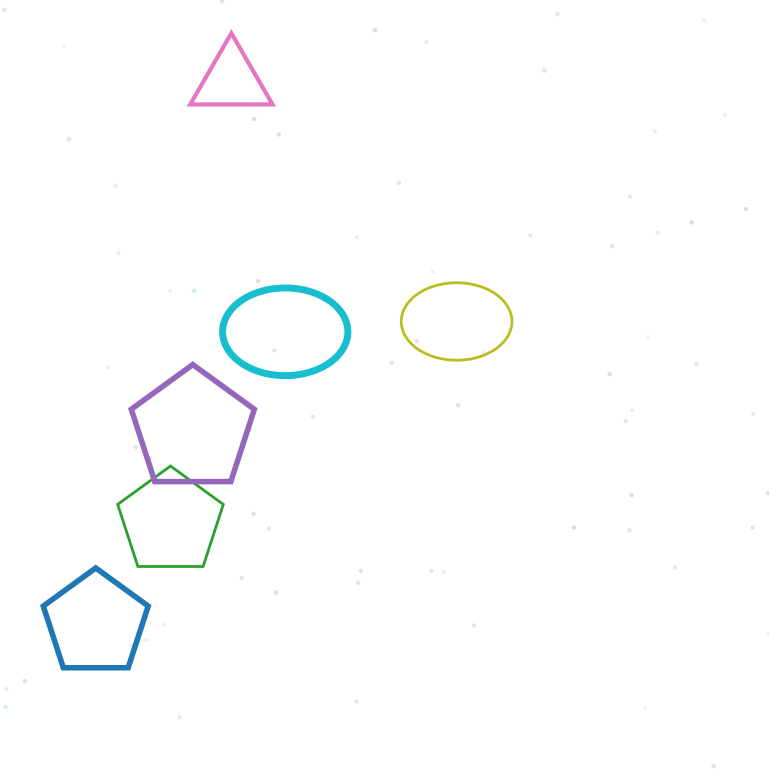[{"shape": "pentagon", "thickness": 2, "radius": 0.36, "center": [0.124, 0.191]}, {"shape": "pentagon", "thickness": 1, "radius": 0.36, "center": [0.221, 0.323]}, {"shape": "pentagon", "thickness": 2, "radius": 0.42, "center": [0.25, 0.443]}, {"shape": "triangle", "thickness": 1.5, "radius": 0.31, "center": [0.3, 0.895]}, {"shape": "oval", "thickness": 1, "radius": 0.36, "center": [0.593, 0.582]}, {"shape": "oval", "thickness": 2.5, "radius": 0.41, "center": [0.37, 0.569]}]